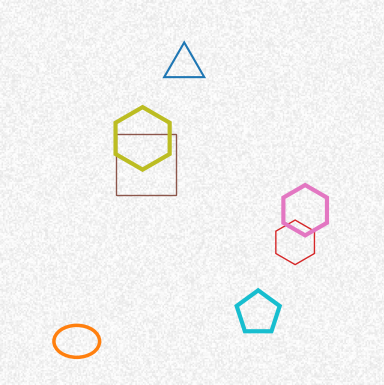[{"shape": "triangle", "thickness": 1.5, "radius": 0.3, "center": [0.479, 0.83]}, {"shape": "oval", "thickness": 2.5, "radius": 0.3, "center": [0.199, 0.113]}, {"shape": "hexagon", "thickness": 1, "radius": 0.29, "center": [0.767, 0.371]}, {"shape": "square", "thickness": 1, "radius": 0.39, "center": [0.38, 0.573]}, {"shape": "hexagon", "thickness": 3, "radius": 0.33, "center": [0.793, 0.454]}, {"shape": "hexagon", "thickness": 3, "radius": 0.41, "center": [0.37, 0.641]}, {"shape": "pentagon", "thickness": 3, "radius": 0.29, "center": [0.671, 0.187]}]